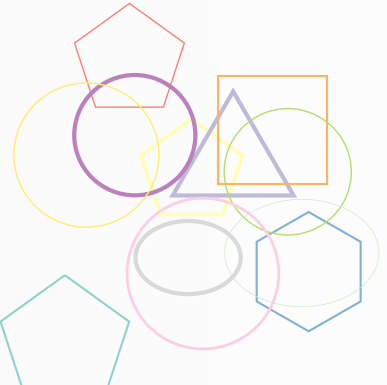[{"shape": "pentagon", "thickness": 1.5, "radius": 0.87, "center": [0.167, 0.111]}, {"shape": "pentagon", "thickness": 2.5, "radius": 0.69, "center": [0.494, 0.554]}, {"shape": "triangle", "thickness": 3, "radius": 0.9, "center": [0.602, 0.582]}, {"shape": "pentagon", "thickness": 1, "radius": 0.74, "center": [0.334, 0.842]}, {"shape": "hexagon", "thickness": 1.5, "radius": 0.77, "center": [0.797, 0.294]}, {"shape": "square", "thickness": 1.5, "radius": 0.7, "center": [0.703, 0.662]}, {"shape": "circle", "thickness": 1, "radius": 0.82, "center": [0.743, 0.554]}, {"shape": "circle", "thickness": 2, "radius": 0.98, "center": [0.524, 0.29]}, {"shape": "oval", "thickness": 3, "radius": 0.68, "center": [0.485, 0.331]}, {"shape": "circle", "thickness": 3, "radius": 0.78, "center": [0.348, 0.649]}, {"shape": "oval", "thickness": 0.5, "radius": 1.0, "center": [0.779, 0.343]}, {"shape": "circle", "thickness": 1, "radius": 0.94, "center": [0.223, 0.597]}]